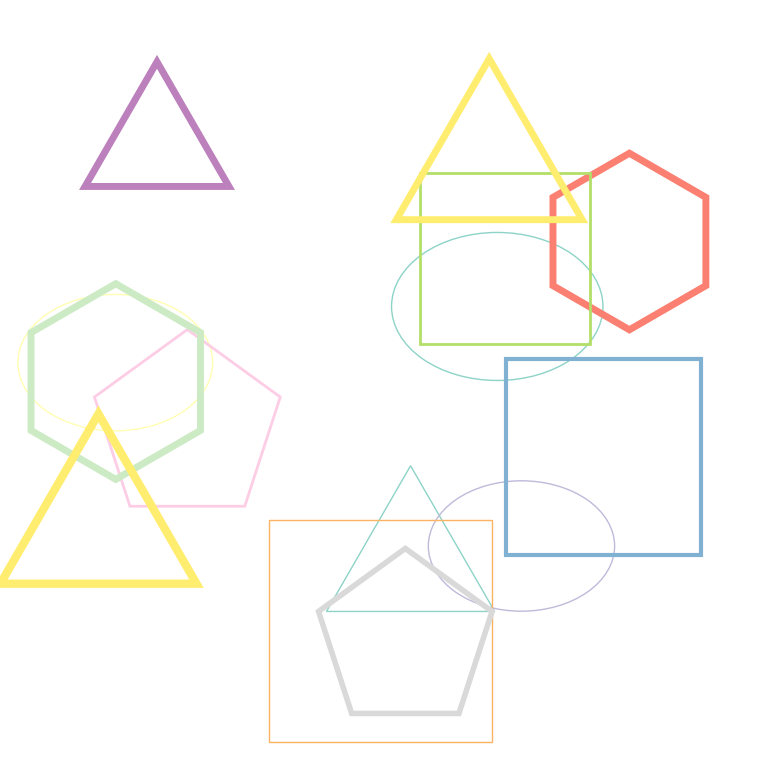[{"shape": "triangle", "thickness": 0.5, "radius": 0.63, "center": [0.533, 0.269]}, {"shape": "oval", "thickness": 0.5, "radius": 0.69, "center": [0.646, 0.602]}, {"shape": "oval", "thickness": 0.5, "radius": 0.63, "center": [0.15, 0.529]}, {"shape": "oval", "thickness": 0.5, "radius": 0.6, "center": [0.677, 0.291]}, {"shape": "hexagon", "thickness": 2.5, "radius": 0.57, "center": [0.817, 0.686]}, {"shape": "square", "thickness": 1.5, "radius": 0.63, "center": [0.784, 0.407]}, {"shape": "square", "thickness": 0.5, "radius": 0.72, "center": [0.494, 0.181]}, {"shape": "square", "thickness": 1, "radius": 0.55, "center": [0.656, 0.664]}, {"shape": "pentagon", "thickness": 1, "radius": 0.63, "center": [0.243, 0.445]}, {"shape": "pentagon", "thickness": 2, "radius": 0.59, "center": [0.526, 0.169]}, {"shape": "triangle", "thickness": 2.5, "radius": 0.54, "center": [0.204, 0.812]}, {"shape": "hexagon", "thickness": 2.5, "radius": 0.64, "center": [0.15, 0.505]}, {"shape": "triangle", "thickness": 3, "radius": 0.74, "center": [0.128, 0.315]}, {"shape": "triangle", "thickness": 2.5, "radius": 0.7, "center": [0.635, 0.784]}]